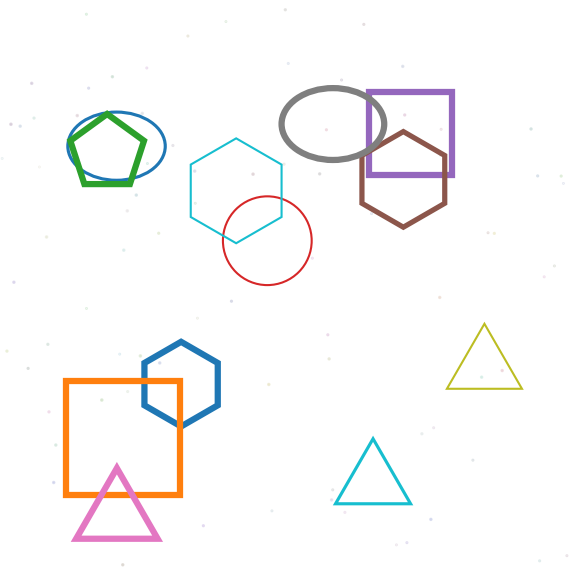[{"shape": "hexagon", "thickness": 3, "radius": 0.37, "center": [0.314, 0.334]}, {"shape": "oval", "thickness": 1.5, "radius": 0.42, "center": [0.202, 0.746]}, {"shape": "square", "thickness": 3, "radius": 0.49, "center": [0.212, 0.24]}, {"shape": "pentagon", "thickness": 3, "radius": 0.34, "center": [0.186, 0.735]}, {"shape": "circle", "thickness": 1, "radius": 0.38, "center": [0.463, 0.582]}, {"shape": "square", "thickness": 3, "radius": 0.36, "center": [0.711, 0.769]}, {"shape": "hexagon", "thickness": 2.5, "radius": 0.41, "center": [0.698, 0.688]}, {"shape": "triangle", "thickness": 3, "radius": 0.41, "center": [0.202, 0.107]}, {"shape": "oval", "thickness": 3, "radius": 0.44, "center": [0.576, 0.784]}, {"shape": "triangle", "thickness": 1, "radius": 0.38, "center": [0.839, 0.363]}, {"shape": "triangle", "thickness": 1.5, "radius": 0.38, "center": [0.646, 0.164]}, {"shape": "hexagon", "thickness": 1, "radius": 0.45, "center": [0.409, 0.669]}]